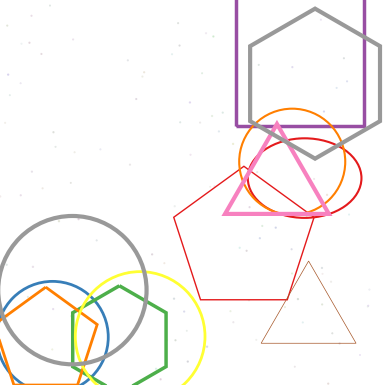[{"shape": "pentagon", "thickness": 1, "radius": 0.96, "center": [0.634, 0.376]}, {"shape": "oval", "thickness": 1.5, "radius": 0.74, "center": [0.791, 0.537]}, {"shape": "circle", "thickness": 2, "radius": 0.72, "center": [0.136, 0.124]}, {"shape": "hexagon", "thickness": 2.5, "radius": 0.7, "center": [0.31, 0.118]}, {"shape": "square", "thickness": 2.5, "radius": 0.84, "center": [0.78, 0.841]}, {"shape": "circle", "thickness": 1.5, "radius": 0.69, "center": [0.759, 0.58]}, {"shape": "pentagon", "thickness": 2, "radius": 0.7, "center": [0.119, 0.114]}, {"shape": "circle", "thickness": 2, "radius": 0.84, "center": [0.364, 0.126]}, {"shape": "triangle", "thickness": 0.5, "radius": 0.71, "center": [0.802, 0.18]}, {"shape": "triangle", "thickness": 3, "radius": 0.78, "center": [0.719, 0.522]}, {"shape": "circle", "thickness": 3, "radius": 0.96, "center": [0.188, 0.246]}, {"shape": "hexagon", "thickness": 3, "radius": 0.97, "center": [0.818, 0.783]}]